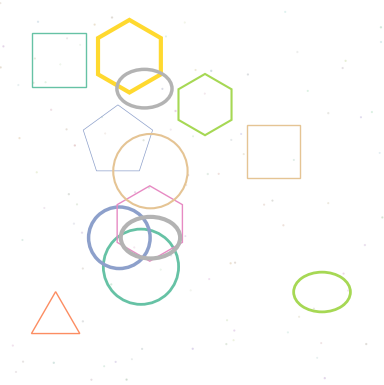[{"shape": "square", "thickness": 1, "radius": 0.35, "center": [0.154, 0.844]}, {"shape": "circle", "thickness": 2, "radius": 0.49, "center": [0.366, 0.307]}, {"shape": "triangle", "thickness": 1, "radius": 0.36, "center": [0.144, 0.17]}, {"shape": "pentagon", "thickness": 0.5, "radius": 0.47, "center": [0.306, 0.633]}, {"shape": "circle", "thickness": 2.5, "radius": 0.4, "center": [0.31, 0.382]}, {"shape": "hexagon", "thickness": 1, "radius": 0.49, "center": [0.389, 0.419]}, {"shape": "hexagon", "thickness": 1.5, "radius": 0.4, "center": [0.532, 0.728]}, {"shape": "oval", "thickness": 2, "radius": 0.37, "center": [0.836, 0.241]}, {"shape": "hexagon", "thickness": 3, "radius": 0.47, "center": [0.336, 0.854]}, {"shape": "square", "thickness": 1, "radius": 0.34, "center": [0.71, 0.607]}, {"shape": "circle", "thickness": 1.5, "radius": 0.48, "center": [0.391, 0.555]}, {"shape": "oval", "thickness": 3, "radius": 0.39, "center": [0.391, 0.383]}, {"shape": "oval", "thickness": 2.5, "radius": 0.36, "center": [0.375, 0.77]}]